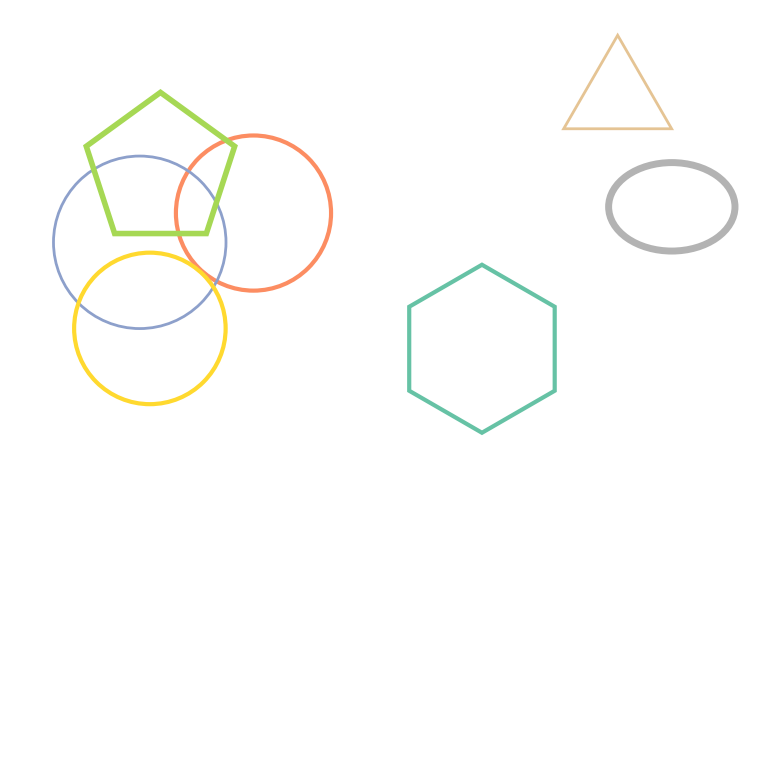[{"shape": "hexagon", "thickness": 1.5, "radius": 0.55, "center": [0.626, 0.547]}, {"shape": "circle", "thickness": 1.5, "radius": 0.5, "center": [0.329, 0.723]}, {"shape": "circle", "thickness": 1, "radius": 0.56, "center": [0.181, 0.685]}, {"shape": "pentagon", "thickness": 2, "radius": 0.51, "center": [0.208, 0.779]}, {"shape": "circle", "thickness": 1.5, "radius": 0.49, "center": [0.195, 0.573]}, {"shape": "triangle", "thickness": 1, "radius": 0.4, "center": [0.802, 0.873]}, {"shape": "oval", "thickness": 2.5, "radius": 0.41, "center": [0.872, 0.731]}]